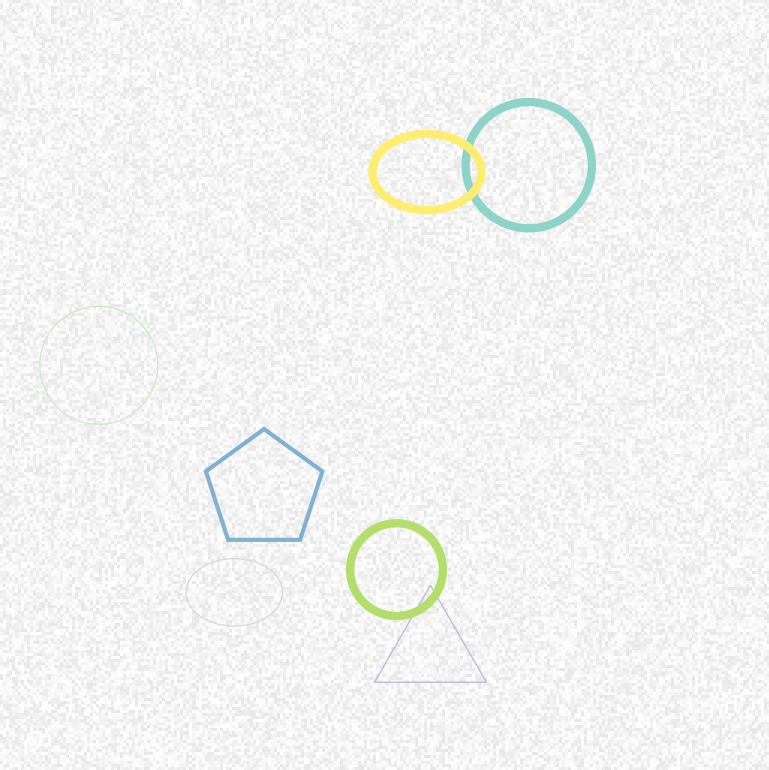[{"shape": "circle", "thickness": 3, "radius": 0.41, "center": [0.687, 0.785]}, {"shape": "triangle", "thickness": 0.5, "radius": 0.42, "center": [0.559, 0.156]}, {"shape": "pentagon", "thickness": 1.5, "radius": 0.4, "center": [0.343, 0.363]}, {"shape": "circle", "thickness": 3, "radius": 0.3, "center": [0.515, 0.26]}, {"shape": "oval", "thickness": 0.5, "radius": 0.31, "center": [0.304, 0.231]}, {"shape": "circle", "thickness": 0.5, "radius": 0.38, "center": [0.128, 0.526]}, {"shape": "oval", "thickness": 3, "radius": 0.35, "center": [0.554, 0.777]}]